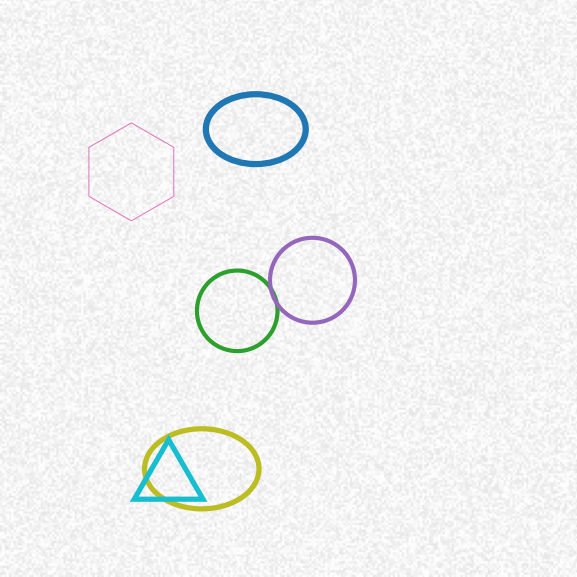[{"shape": "oval", "thickness": 3, "radius": 0.43, "center": [0.443, 0.775]}, {"shape": "circle", "thickness": 2, "radius": 0.35, "center": [0.411, 0.461]}, {"shape": "circle", "thickness": 2, "radius": 0.37, "center": [0.541, 0.514]}, {"shape": "hexagon", "thickness": 0.5, "radius": 0.42, "center": [0.227, 0.702]}, {"shape": "oval", "thickness": 2.5, "radius": 0.5, "center": [0.349, 0.187]}, {"shape": "triangle", "thickness": 2.5, "radius": 0.34, "center": [0.292, 0.169]}]